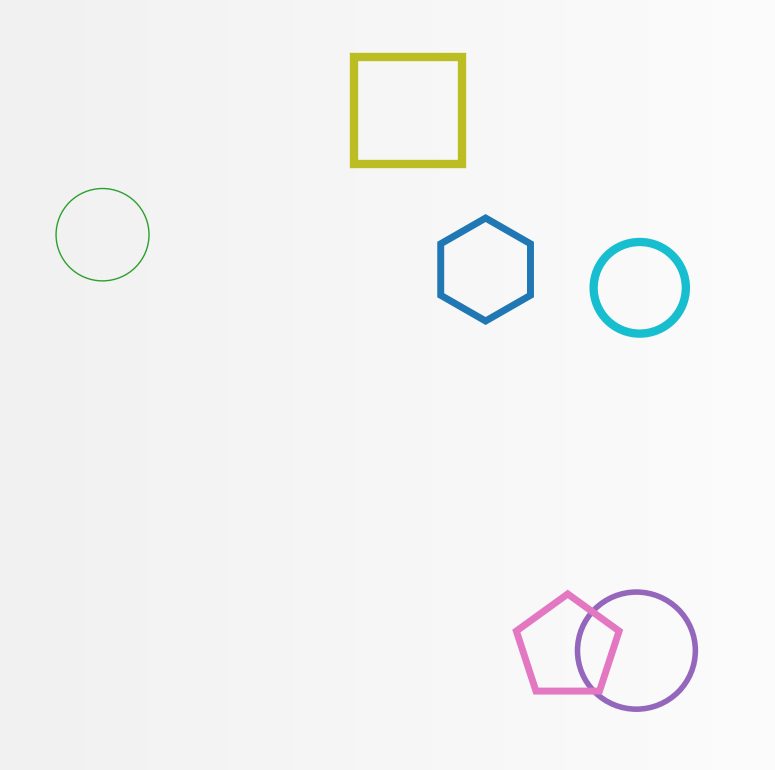[{"shape": "hexagon", "thickness": 2.5, "radius": 0.33, "center": [0.627, 0.65]}, {"shape": "circle", "thickness": 0.5, "radius": 0.3, "center": [0.132, 0.695]}, {"shape": "circle", "thickness": 2, "radius": 0.38, "center": [0.821, 0.155]}, {"shape": "pentagon", "thickness": 2.5, "radius": 0.35, "center": [0.733, 0.159]}, {"shape": "square", "thickness": 3, "radius": 0.35, "center": [0.526, 0.857]}, {"shape": "circle", "thickness": 3, "radius": 0.3, "center": [0.825, 0.626]}]